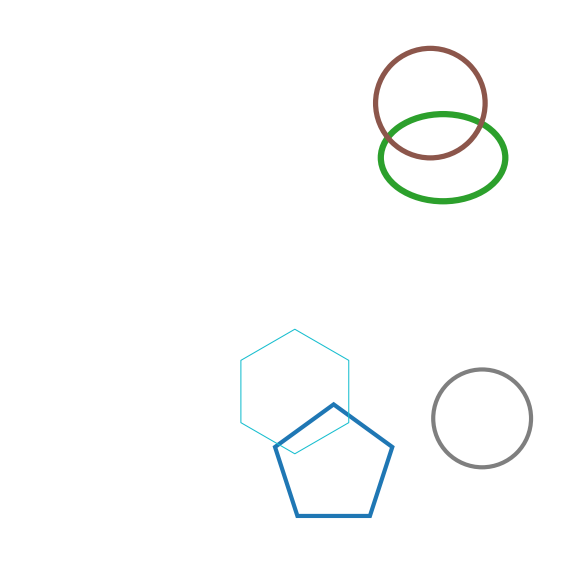[{"shape": "pentagon", "thickness": 2, "radius": 0.53, "center": [0.578, 0.192]}, {"shape": "oval", "thickness": 3, "radius": 0.54, "center": [0.767, 0.726]}, {"shape": "circle", "thickness": 2.5, "radius": 0.47, "center": [0.745, 0.821]}, {"shape": "circle", "thickness": 2, "radius": 0.42, "center": [0.835, 0.275]}, {"shape": "hexagon", "thickness": 0.5, "radius": 0.54, "center": [0.511, 0.321]}]